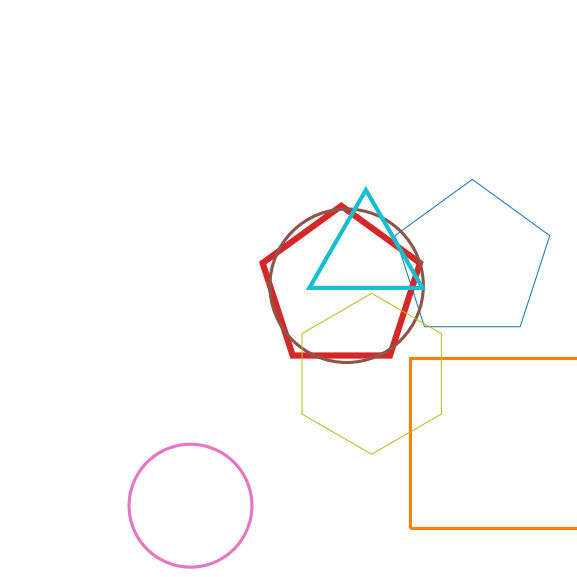[{"shape": "pentagon", "thickness": 0.5, "radius": 0.71, "center": [0.818, 0.547]}, {"shape": "square", "thickness": 1.5, "radius": 0.74, "center": [0.858, 0.232]}, {"shape": "pentagon", "thickness": 3, "radius": 0.72, "center": [0.591, 0.499]}, {"shape": "circle", "thickness": 1.5, "radius": 0.66, "center": [0.6, 0.504]}, {"shape": "circle", "thickness": 1.5, "radius": 0.53, "center": [0.33, 0.123]}, {"shape": "hexagon", "thickness": 0.5, "radius": 0.7, "center": [0.644, 0.352]}, {"shape": "triangle", "thickness": 2, "radius": 0.57, "center": [0.634, 0.557]}]